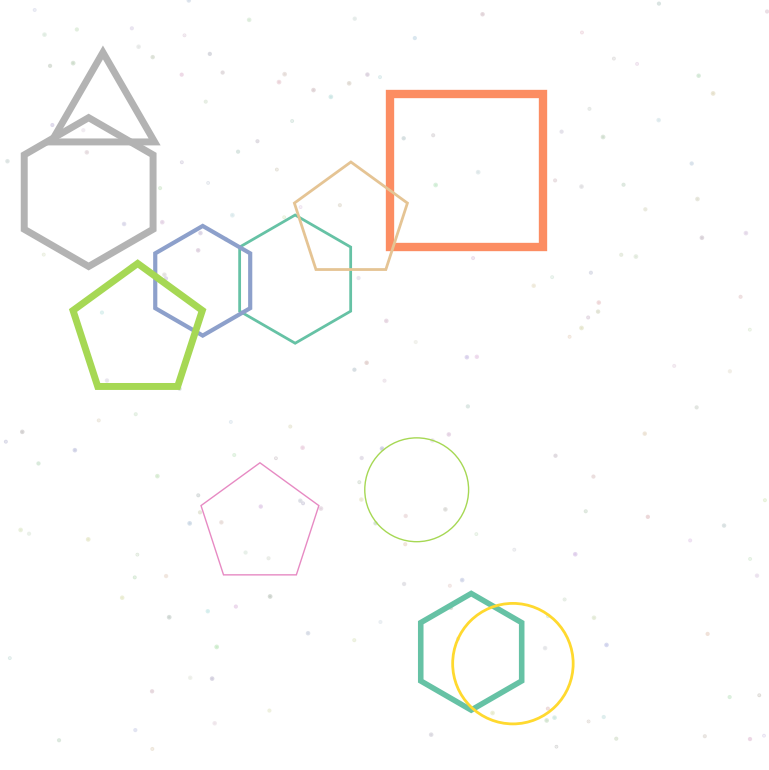[{"shape": "hexagon", "thickness": 2, "radius": 0.38, "center": [0.612, 0.154]}, {"shape": "hexagon", "thickness": 1, "radius": 0.42, "center": [0.383, 0.638]}, {"shape": "square", "thickness": 3, "radius": 0.5, "center": [0.605, 0.779]}, {"shape": "hexagon", "thickness": 1.5, "radius": 0.36, "center": [0.263, 0.635]}, {"shape": "pentagon", "thickness": 0.5, "radius": 0.4, "center": [0.338, 0.319]}, {"shape": "pentagon", "thickness": 2.5, "radius": 0.44, "center": [0.179, 0.57]}, {"shape": "circle", "thickness": 0.5, "radius": 0.34, "center": [0.541, 0.364]}, {"shape": "circle", "thickness": 1, "radius": 0.39, "center": [0.666, 0.138]}, {"shape": "pentagon", "thickness": 1, "radius": 0.39, "center": [0.456, 0.712]}, {"shape": "hexagon", "thickness": 2.5, "radius": 0.48, "center": [0.115, 0.751]}, {"shape": "triangle", "thickness": 2.5, "radius": 0.39, "center": [0.134, 0.854]}]